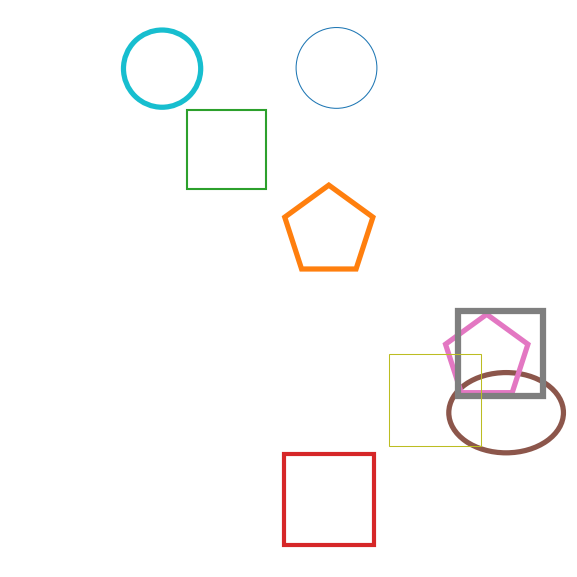[{"shape": "circle", "thickness": 0.5, "radius": 0.35, "center": [0.583, 0.882]}, {"shape": "pentagon", "thickness": 2.5, "radius": 0.4, "center": [0.569, 0.598]}, {"shape": "square", "thickness": 1, "radius": 0.34, "center": [0.393, 0.74]}, {"shape": "square", "thickness": 2, "radius": 0.39, "center": [0.57, 0.134]}, {"shape": "oval", "thickness": 2.5, "radius": 0.5, "center": [0.876, 0.284]}, {"shape": "pentagon", "thickness": 2.5, "radius": 0.38, "center": [0.843, 0.38]}, {"shape": "square", "thickness": 3, "radius": 0.36, "center": [0.867, 0.387]}, {"shape": "square", "thickness": 0.5, "radius": 0.4, "center": [0.753, 0.307]}, {"shape": "circle", "thickness": 2.5, "radius": 0.33, "center": [0.281, 0.88]}]